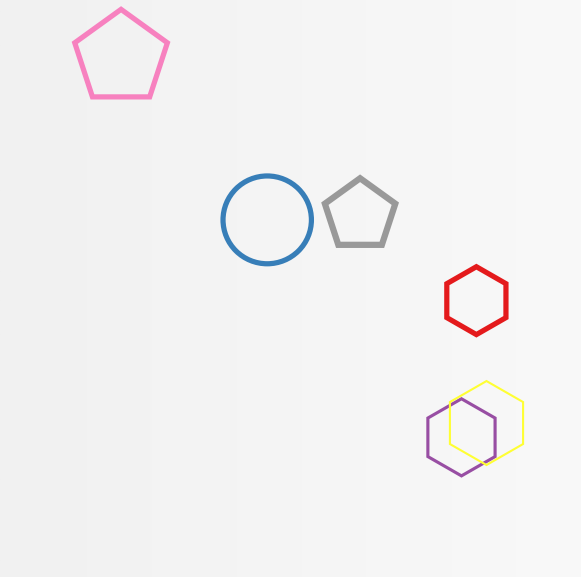[{"shape": "hexagon", "thickness": 2.5, "radius": 0.29, "center": [0.82, 0.479]}, {"shape": "circle", "thickness": 2.5, "radius": 0.38, "center": [0.46, 0.618]}, {"shape": "hexagon", "thickness": 1.5, "radius": 0.33, "center": [0.794, 0.242]}, {"shape": "hexagon", "thickness": 1, "radius": 0.36, "center": [0.837, 0.267]}, {"shape": "pentagon", "thickness": 2.5, "radius": 0.42, "center": [0.208, 0.899]}, {"shape": "pentagon", "thickness": 3, "radius": 0.32, "center": [0.62, 0.627]}]